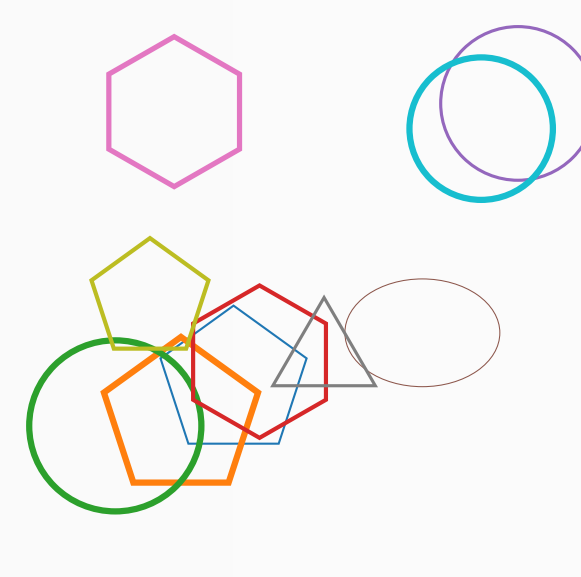[{"shape": "pentagon", "thickness": 1, "radius": 0.66, "center": [0.402, 0.338]}, {"shape": "pentagon", "thickness": 3, "radius": 0.7, "center": [0.311, 0.276]}, {"shape": "circle", "thickness": 3, "radius": 0.74, "center": [0.198, 0.262]}, {"shape": "hexagon", "thickness": 2, "radius": 0.66, "center": [0.447, 0.373]}, {"shape": "circle", "thickness": 1.5, "radius": 0.67, "center": [0.891, 0.82]}, {"shape": "oval", "thickness": 0.5, "radius": 0.67, "center": [0.727, 0.423]}, {"shape": "hexagon", "thickness": 2.5, "radius": 0.65, "center": [0.3, 0.806]}, {"shape": "triangle", "thickness": 1.5, "radius": 0.51, "center": [0.558, 0.382]}, {"shape": "pentagon", "thickness": 2, "radius": 0.53, "center": [0.258, 0.481]}, {"shape": "circle", "thickness": 3, "radius": 0.62, "center": [0.828, 0.776]}]